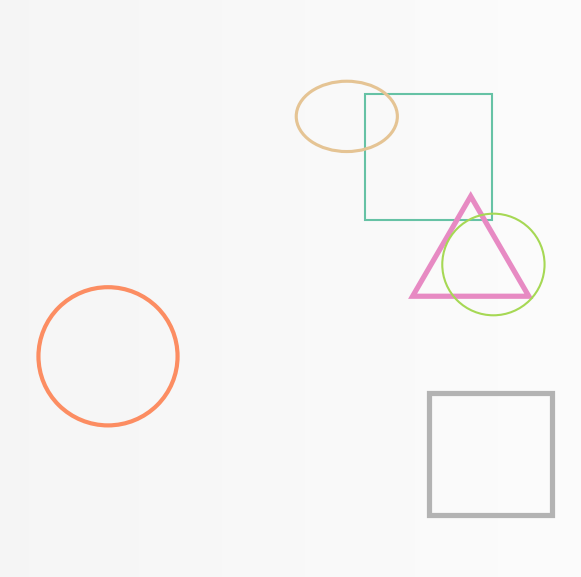[{"shape": "square", "thickness": 1, "radius": 0.55, "center": [0.737, 0.727]}, {"shape": "circle", "thickness": 2, "radius": 0.6, "center": [0.186, 0.382]}, {"shape": "triangle", "thickness": 2.5, "radius": 0.58, "center": [0.81, 0.544]}, {"shape": "circle", "thickness": 1, "radius": 0.44, "center": [0.849, 0.541]}, {"shape": "oval", "thickness": 1.5, "radius": 0.43, "center": [0.597, 0.798]}, {"shape": "square", "thickness": 2.5, "radius": 0.53, "center": [0.844, 0.213]}]